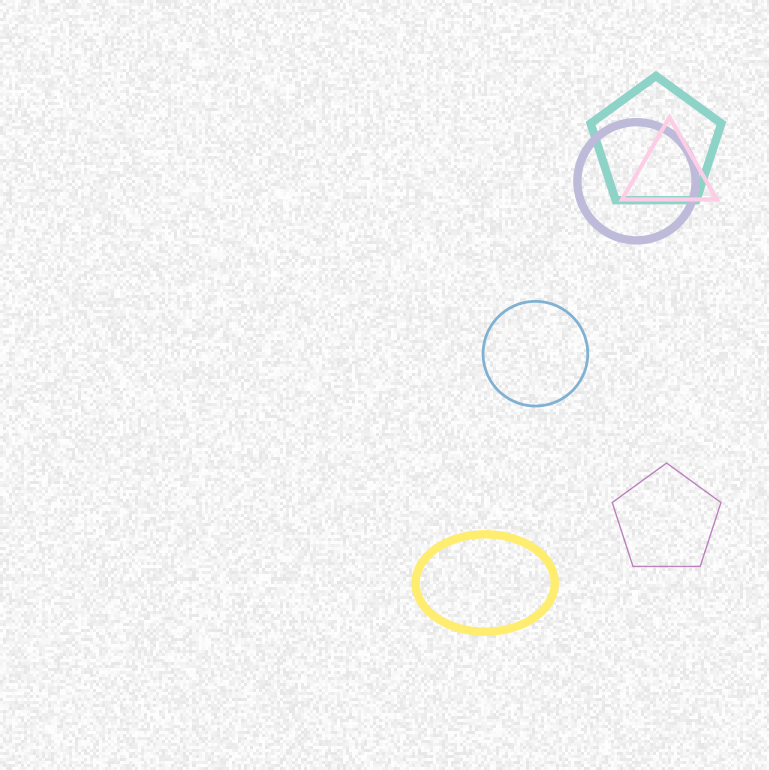[{"shape": "pentagon", "thickness": 3, "radius": 0.45, "center": [0.852, 0.812]}, {"shape": "circle", "thickness": 3, "radius": 0.38, "center": [0.827, 0.765]}, {"shape": "circle", "thickness": 1, "radius": 0.34, "center": [0.695, 0.541]}, {"shape": "triangle", "thickness": 1.5, "radius": 0.36, "center": [0.869, 0.777]}, {"shape": "pentagon", "thickness": 0.5, "radius": 0.37, "center": [0.866, 0.324]}, {"shape": "oval", "thickness": 3, "radius": 0.45, "center": [0.63, 0.243]}]